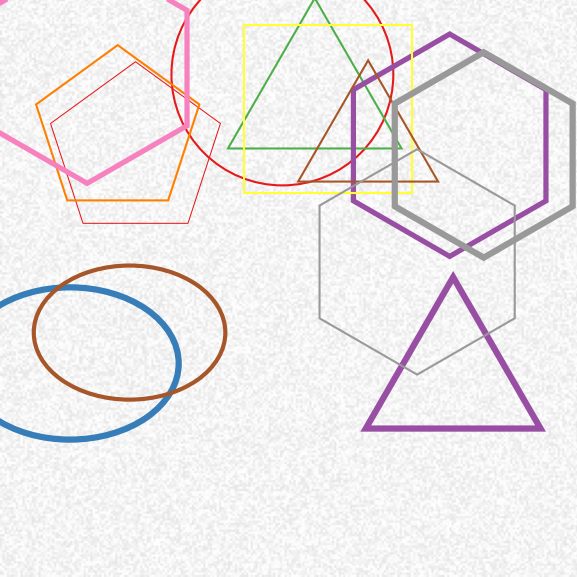[{"shape": "circle", "thickness": 1, "radius": 0.96, "center": [0.489, 0.87]}, {"shape": "pentagon", "thickness": 0.5, "radius": 0.77, "center": [0.235, 0.738]}, {"shape": "oval", "thickness": 3, "radius": 0.94, "center": [0.121, 0.37]}, {"shape": "triangle", "thickness": 1, "radius": 0.87, "center": [0.545, 0.829]}, {"shape": "hexagon", "thickness": 2.5, "radius": 0.96, "center": [0.779, 0.748]}, {"shape": "triangle", "thickness": 3, "radius": 0.87, "center": [0.785, 0.344]}, {"shape": "pentagon", "thickness": 1, "radius": 0.74, "center": [0.204, 0.772]}, {"shape": "square", "thickness": 1, "radius": 0.73, "center": [0.569, 0.811]}, {"shape": "oval", "thickness": 2, "radius": 0.83, "center": [0.224, 0.423]}, {"shape": "triangle", "thickness": 1, "radius": 0.7, "center": [0.637, 0.755]}, {"shape": "hexagon", "thickness": 2.5, "radius": 1.0, "center": [0.151, 0.881]}, {"shape": "hexagon", "thickness": 1, "radius": 0.98, "center": [0.722, 0.546]}, {"shape": "hexagon", "thickness": 3, "radius": 0.89, "center": [0.838, 0.731]}]